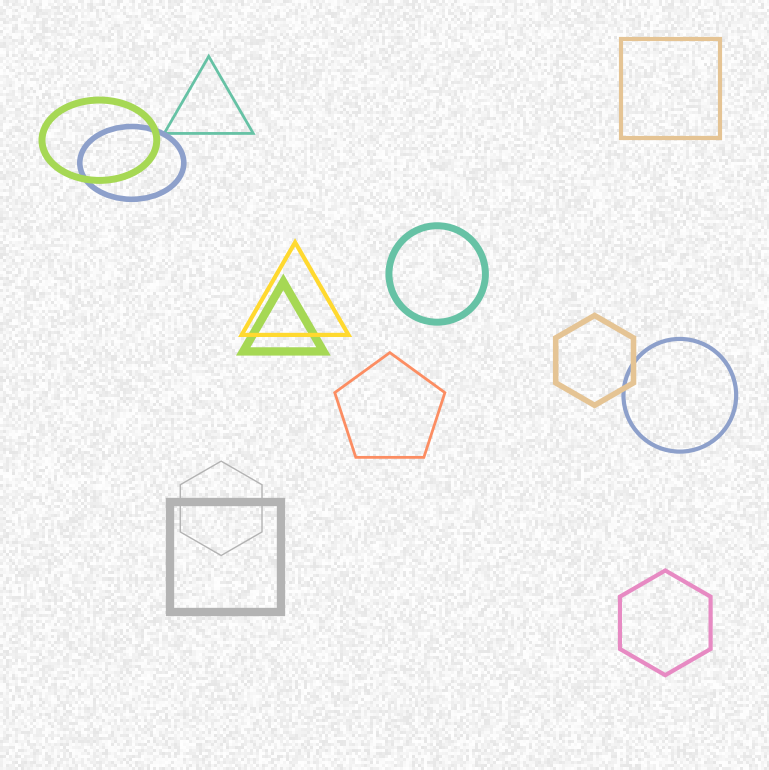[{"shape": "triangle", "thickness": 1, "radius": 0.33, "center": [0.271, 0.86]}, {"shape": "circle", "thickness": 2.5, "radius": 0.31, "center": [0.568, 0.644]}, {"shape": "pentagon", "thickness": 1, "radius": 0.38, "center": [0.506, 0.467]}, {"shape": "oval", "thickness": 2, "radius": 0.34, "center": [0.171, 0.788]}, {"shape": "circle", "thickness": 1.5, "radius": 0.37, "center": [0.883, 0.487]}, {"shape": "hexagon", "thickness": 1.5, "radius": 0.34, "center": [0.864, 0.191]}, {"shape": "oval", "thickness": 2.5, "radius": 0.37, "center": [0.129, 0.818]}, {"shape": "triangle", "thickness": 3, "radius": 0.3, "center": [0.368, 0.574]}, {"shape": "triangle", "thickness": 1.5, "radius": 0.4, "center": [0.383, 0.605]}, {"shape": "hexagon", "thickness": 2, "radius": 0.29, "center": [0.772, 0.532]}, {"shape": "square", "thickness": 1.5, "radius": 0.32, "center": [0.871, 0.885]}, {"shape": "hexagon", "thickness": 0.5, "radius": 0.31, "center": [0.287, 0.34]}, {"shape": "square", "thickness": 3, "radius": 0.36, "center": [0.293, 0.277]}]